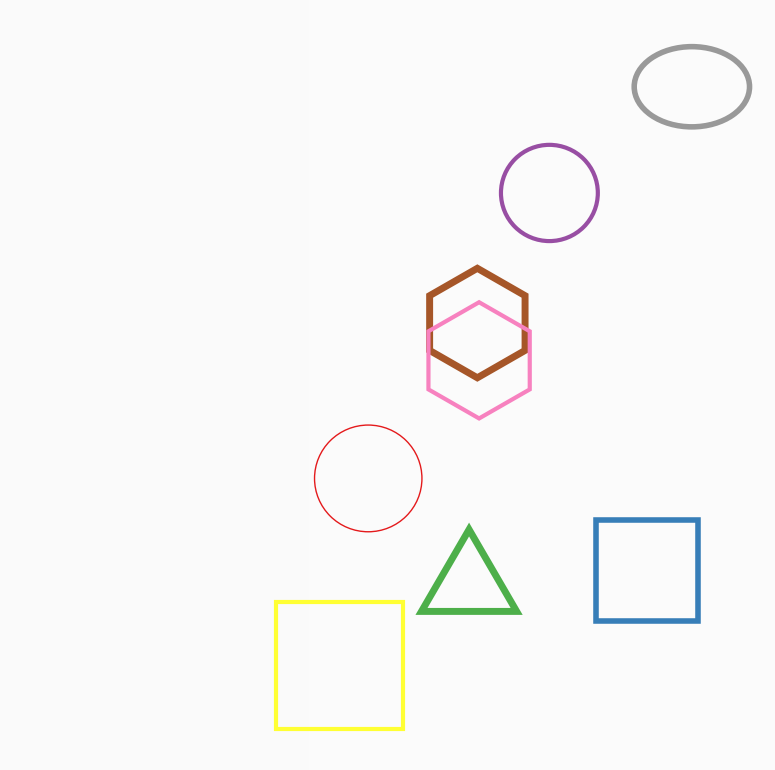[{"shape": "circle", "thickness": 0.5, "radius": 0.35, "center": [0.475, 0.379]}, {"shape": "square", "thickness": 2, "radius": 0.33, "center": [0.835, 0.26]}, {"shape": "triangle", "thickness": 2.5, "radius": 0.35, "center": [0.605, 0.241]}, {"shape": "circle", "thickness": 1.5, "radius": 0.31, "center": [0.709, 0.749]}, {"shape": "square", "thickness": 1.5, "radius": 0.41, "center": [0.438, 0.135]}, {"shape": "hexagon", "thickness": 2.5, "radius": 0.36, "center": [0.616, 0.58]}, {"shape": "hexagon", "thickness": 1.5, "radius": 0.38, "center": [0.618, 0.532]}, {"shape": "oval", "thickness": 2, "radius": 0.37, "center": [0.893, 0.887]}]